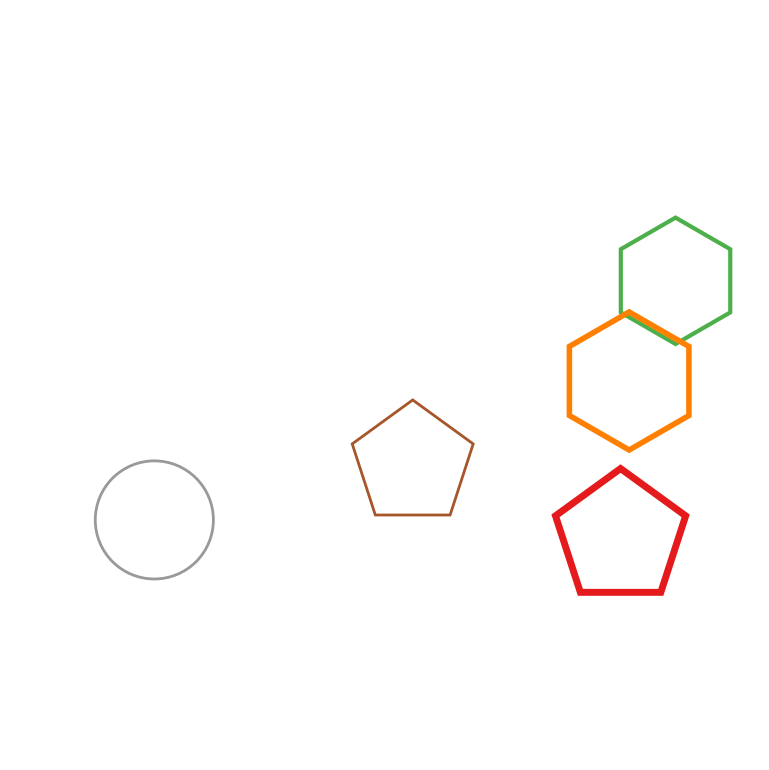[{"shape": "pentagon", "thickness": 2.5, "radius": 0.44, "center": [0.806, 0.303]}, {"shape": "hexagon", "thickness": 1.5, "radius": 0.41, "center": [0.877, 0.635]}, {"shape": "hexagon", "thickness": 2, "radius": 0.45, "center": [0.817, 0.505]}, {"shape": "pentagon", "thickness": 1, "radius": 0.41, "center": [0.536, 0.398]}, {"shape": "circle", "thickness": 1, "radius": 0.38, "center": [0.2, 0.325]}]